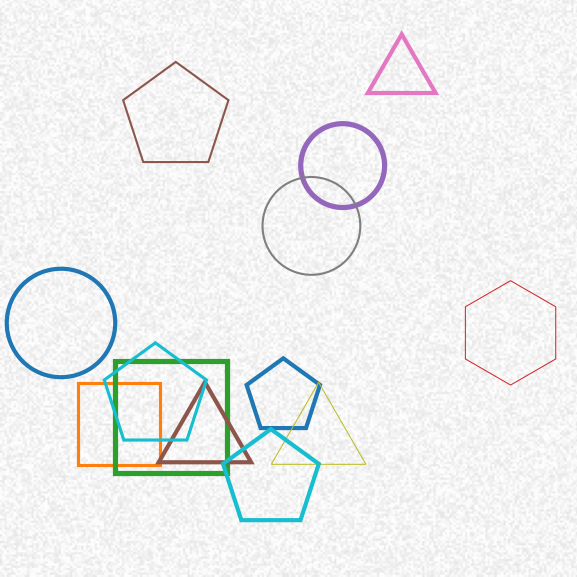[{"shape": "pentagon", "thickness": 2, "radius": 0.33, "center": [0.491, 0.312]}, {"shape": "circle", "thickness": 2, "radius": 0.47, "center": [0.106, 0.44]}, {"shape": "square", "thickness": 1.5, "radius": 0.36, "center": [0.206, 0.265]}, {"shape": "square", "thickness": 2.5, "radius": 0.48, "center": [0.296, 0.277]}, {"shape": "hexagon", "thickness": 0.5, "radius": 0.45, "center": [0.884, 0.423]}, {"shape": "circle", "thickness": 2.5, "radius": 0.36, "center": [0.593, 0.712]}, {"shape": "pentagon", "thickness": 1, "radius": 0.48, "center": [0.304, 0.796]}, {"shape": "triangle", "thickness": 2, "radius": 0.46, "center": [0.355, 0.245]}, {"shape": "triangle", "thickness": 2, "radius": 0.34, "center": [0.696, 0.872]}, {"shape": "circle", "thickness": 1, "radius": 0.42, "center": [0.539, 0.608]}, {"shape": "triangle", "thickness": 0.5, "radius": 0.47, "center": [0.552, 0.242]}, {"shape": "pentagon", "thickness": 1.5, "radius": 0.46, "center": [0.269, 0.312]}, {"shape": "pentagon", "thickness": 2, "radius": 0.44, "center": [0.469, 0.169]}]